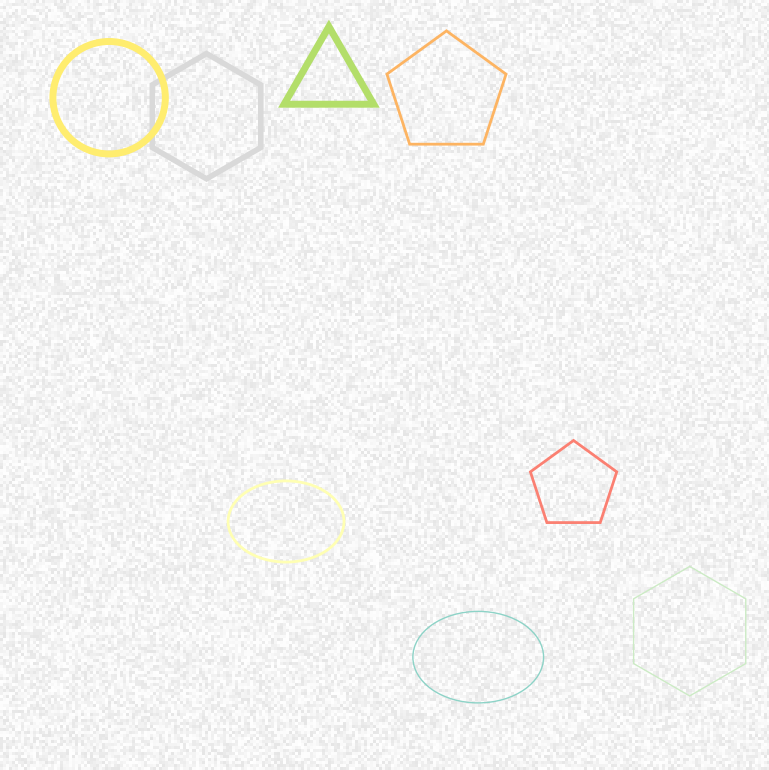[{"shape": "oval", "thickness": 0.5, "radius": 0.42, "center": [0.621, 0.147]}, {"shape": "oval", "thickness": 1, "radius": 0.38, "center": [0.371, 0.323]}, {"shape": "pentagon", "thickness": 1, "radius": 0.29, "center": [0.745, 0.369]}, {"shape": "pentagon", "thickness": 1, "radius": 0.41, "center": [0.58, 0.879]}, {"shape": "triangle", "thickness": 2.5, "radius": 0.34, "center": [0.427, 0.898]}, {"shape": "hexagon", "thickness": 2, "radius": 0.41, "center": [0.268, 0.849]}, {"shape": "hexagon", "thickness": 0.5, "radius": 0.42, "center": [0.896, 0.18]}, {"shape": "circle", "thickness": 2.5, "radius": 0.37, "center": [0.142, 0.873]}]